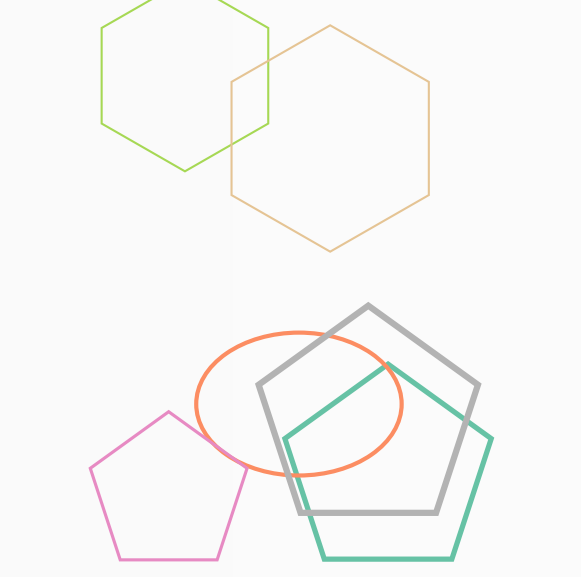[{"shape": "pentagon", "thickness": 2.5, "radius": 0.93, "center": [0.668, 0.182]}, {"shape": "oval", "thickness": 2, "radius": 0.88, "center": [0.514, 0.299]}, {"shape": "pentagon", "thickness": 1.5, "radius": 0.71, "center": [0.29, 0.144]}, {"shape": "hexagon", "thickness": 1, "radius": 0.83, "center": [0.318, 0.868]}, {"shape": "hexagon", "thickness": 1, "radius": 0.98, "center": [0.568, 0.759]}, {"shape": "pentagon", "thickness": 3, "radius": 0.99, "center": [0.634, 0.272]}]